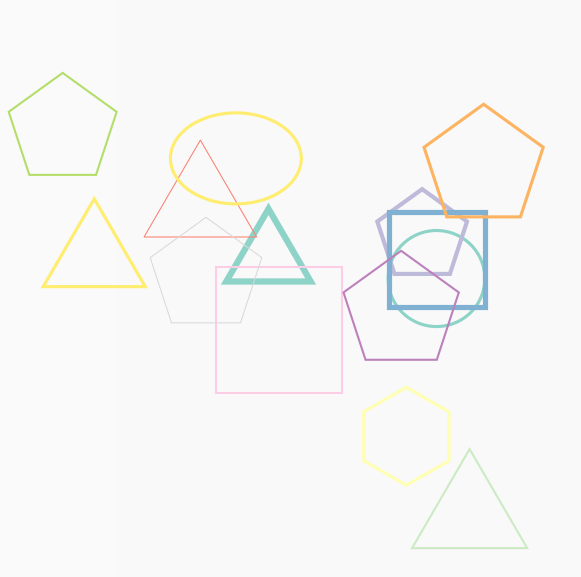[{"shape": "triangle", "thickness": 3, "radius": 0.42, "center": [0.462, 0.554]}, {"shape": "circle", "thickness": 1.5, "radius": 0.42, "center": [0.751, 0.517]}, {"shape": "hexagon", "thickness": 1.5, "radius": 0.42, "center": [0.699, 0.244]}, {"shape": "pentagon", "thickness": 2, "radius": 0.41, "center": [0.726, 0.59]}, {"shape": "triangle", "thickness": 0.5, "radius": 0.56, "center": [0.345, 0.645]}, {"shape": "square", "thickness": 2.5, "radius": 0.41, "center": [0.752, 0.55]}, {"shape": "pentagon", "thickness": 1.5, "radius": 0.54, "center": [0.832, 0.711]}, {"shape": "pentagon", "thickness": 1, "radius": 0.49, "center": [0.108, 0.775]}, {"shape": "square", "thickness": 1, "radius": 0.54, "center": [0.48, 0.428]}, {"shape": "pentagon", "thickness": 0.5, "radius": 0.5, "center": [0.354, 0.522]}, {"shape": "pentagon", "thickness": 1, "radius": 0.52, "center": [0.69, 0.461]}, {"shape": "triangle", "thickness": 1, "radius": 0.57, "center": [0.808, 0.107]}, {"shape": "triangle", "thickness": 1.5, "radius": 0.51, "center": [0.162, 0.553]}, {"shape": "oval", "thickness": 1.5, "radius": 0.56, "center": [0.406, 0.725]}]